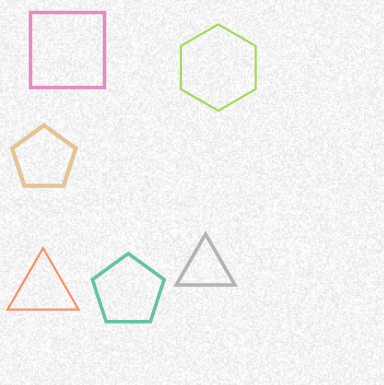[{"shape": "pentagon", "thickness": 2.5, "radius": 0.49, "center": [0.333, 0.244]}, {"shape": "triangle", "thickness": 1.5, "radius": 0.53, "center": [0.112, 0.249]}, {"shape": "square", "thickness": 2.5, "radius": 0.48, "center": [0.174, 0.871]}, {"shape": "hexagon", "thickness": 1.5, "radius": 0.56, "center": [0.567, 0.825]}, {"shape": "pentagon", "thickness": 3, "radius": 0.43, "center": [0.114, 0.588]}, {"shape": "triangle", "thickness": 2.5, "radius": 0.44, "center": [0.534, 0.304]}]